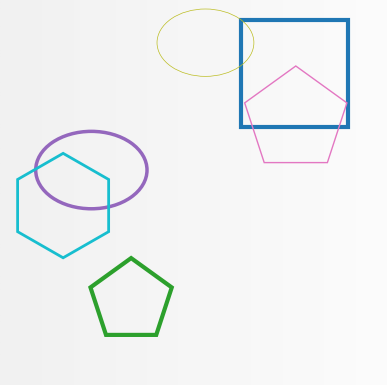[{"shape": "square", "thickness": 3, "radius": 0.69, "center": [0.76, 0.808]}, {"shape": "pentagon", "thickness": 3, "radius": 0.55, "center": [0.338, 0.219]}, {"shape": "oval", "thickness": 2.5, "radius": 0.72, "center": [0.236, 0.558]}, {"shape": "pentagon", "thickness": 1, "radius": 0.69, "center": [0.763, 0.69]}, {"shape": "oval", "thickness": 0.5, "radius": 0.62, "center": [0.53, 0.889]}, {"shape": "hexagon", "thickness": 2, "radius": 0.68, "center": [0.163, 0.466]}]